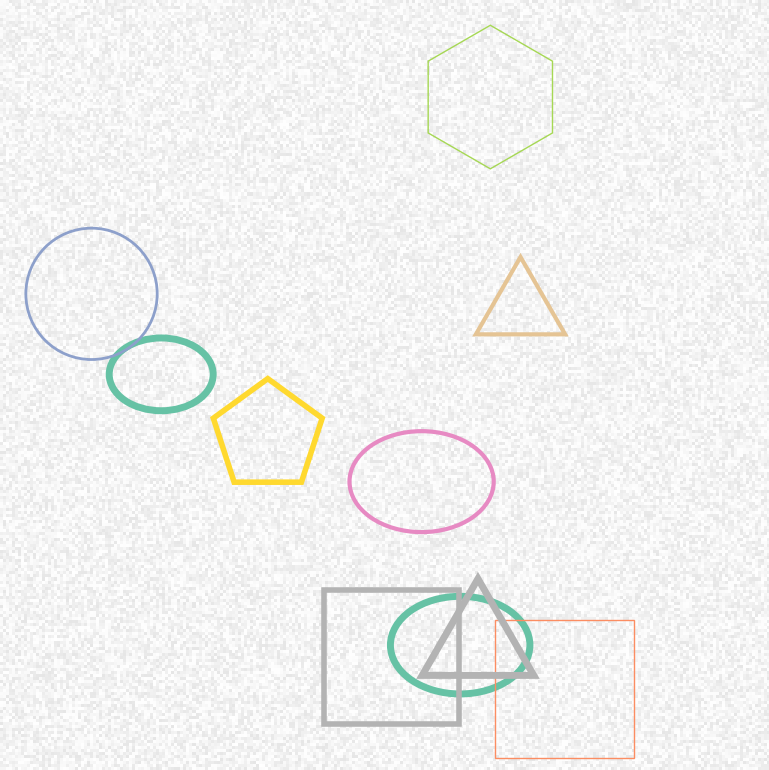[{"shape": "oval", "thickness": 2.5, "radius": 0.45, "center": [0.598, 0.162]}, {"shape": "oval", "thickness": 2.5, "radius": 0.34, "center": [0.209, 0.514]}, {"shape": "square", "thickness": 0.5, "radius": 0.45, "center": [0.733, 0.105]}, {"shape": "circle", "thickness": 1, "radius": 0.43, "center": [0.119, 0.618]}, {"shape": "oval", "thickness": 1.5, "radius": 0.47, "center": [0.548, 0.374]}, {"shape": "hexagon", "thickness": 0.5, "radius": 0.47, "center": [0.637, 0.874]}, {"shape": "pentagon", "thickness": 2, "radius": 0.37, "center": [0.348, 0.434]}, {"shape": "triangle", "thickness": 1.5, "radius": 0.33, "center": [0.676, 0.599]}, {"shape": "square", "thickness": 2, "radius": 0.44, "center": [0.508, 0.147]}, {"shape": "triangle", "thickness": 2.5, "radius": 0.42, "center": [0.621, 0.165]}]